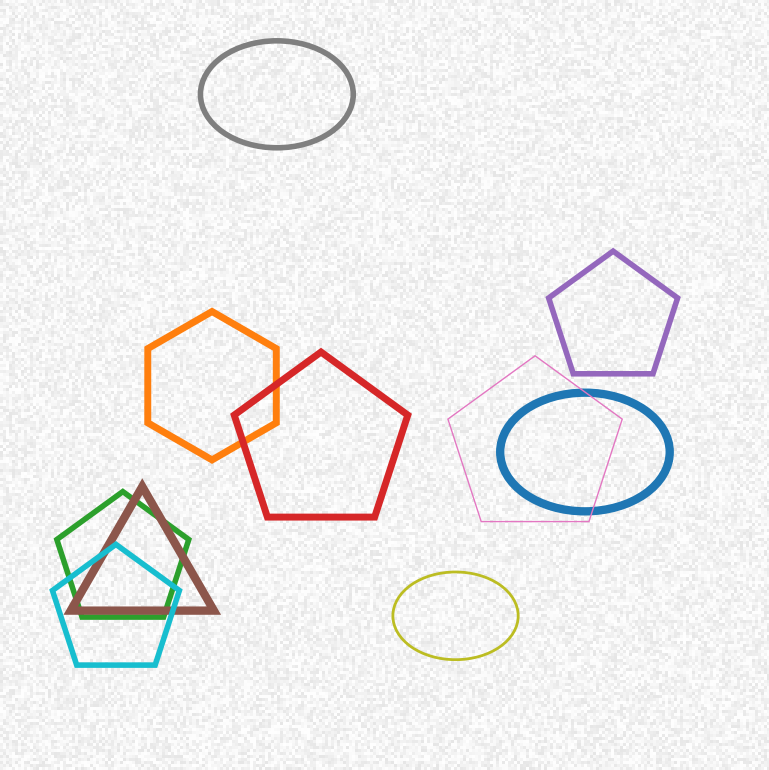[{"shape": "oval", "thickness": 3, "radius": 0.55, "center": [0.76, 0.413]}, {"shape": "hexagon", "thickness": 2.5, "radius": 0.48, "center": [0.275, 0.499]}, {"shape": "pentagon", "thickness": 2, "radius": 0.45, "center": [0.159, 0.271]}, {"shape": "pentagon", "thickness": 2.5, "radius": 0.59, "center": [0.417, 0.424]}, {"shape": "pentagon", "thickness": 2, "radius": 0.44, "center": [0.796, 0.586]}, {"shape": "triangle", "thickness": 3, "radius": 0.54, "center": [0.185, 0.261]}, {"shape": "pentagon", "thickness": 0.5, "radius": 0.6, "center": [0.695, 0.419]}, {"shape": "oval", "thickness": 2, "radius": 0.5, "center": [0.36, 0.878]}, {"shape": "oval", "thickness": 1, "radius": 0.41, "center": [0.592, 0.2]}, {"shape": "pentagon", "thickness": 2, "radius": 0.43, "center": [0.151, 0.206]}]